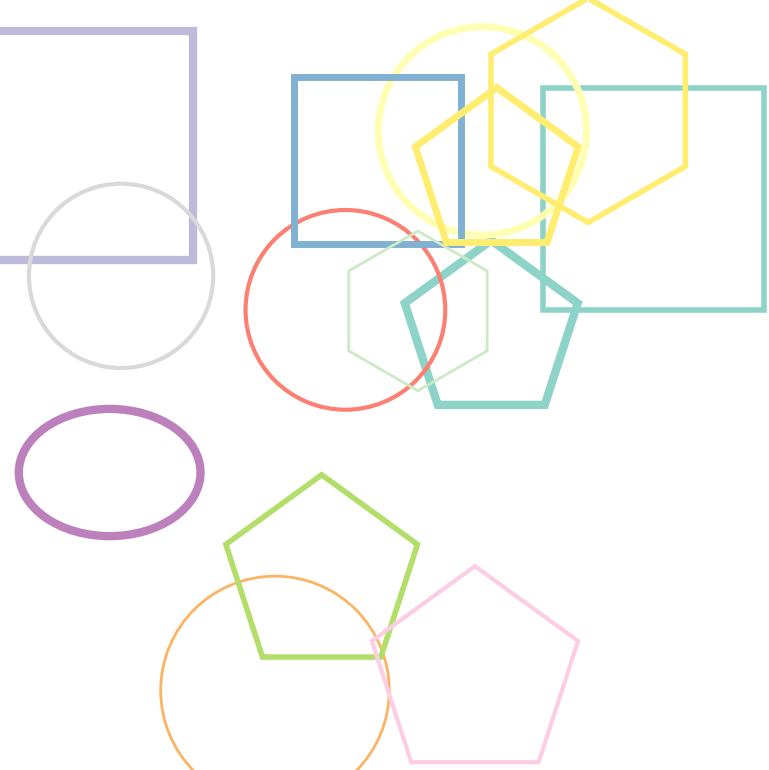[{"shape": "square", "thickness": 2, "radius": 0.72, "center": [0.849, 0.742]}, {"shape": "pentagon", "thickness": 3, "radius": 0.59, "center": [0.638, 0.57]}, {"shape": "circle", "thickness": 2.5, "radius": 0.68, "center": [0.626, 0.83]}, {"shape": "square", "thickness": 3, "radius": 0.75, "center": [0.102, 0.811]}, {"shape": "circle", "thickness": 1.5, "radius": 0.65, "center": [0.449, 0.598]}, {"shape": "square", "thickness": 2.5, "radius": 0.54, "center": [0.49, 0.791]}, {"shape": "circle", "thickness": 1, "radius": 0.74, "center": [0.357, 0.103]}, {"shape": "pentagon", "thickness": 2, "radius": 0.65, "center": [0.418, 0.253]}, {"shape": "pentagon", "thickness": 1.5, "radius": 0.7, "center": [0.617, 0.124]}, {"shape": "circle", "thickness": 1.5, "radius": 0.6, "center": [0.157, 0.642]}, {"shape": "oval", "thickness": 3, "radius": 0.59, "center": [0.142, 0.386]}, {"shape": "hexagon", "thickness": 1, "radius": 0.52, "center": [0.543, 0.596]}, {"shape": "pentagon", "thickness": 2.5, "radius": 0.56, "center": [0.645, 0.775]}, {"shape": "hexagon", "thickness": 2, "radius": 0.73, "center": [0.764, 0.857]}]